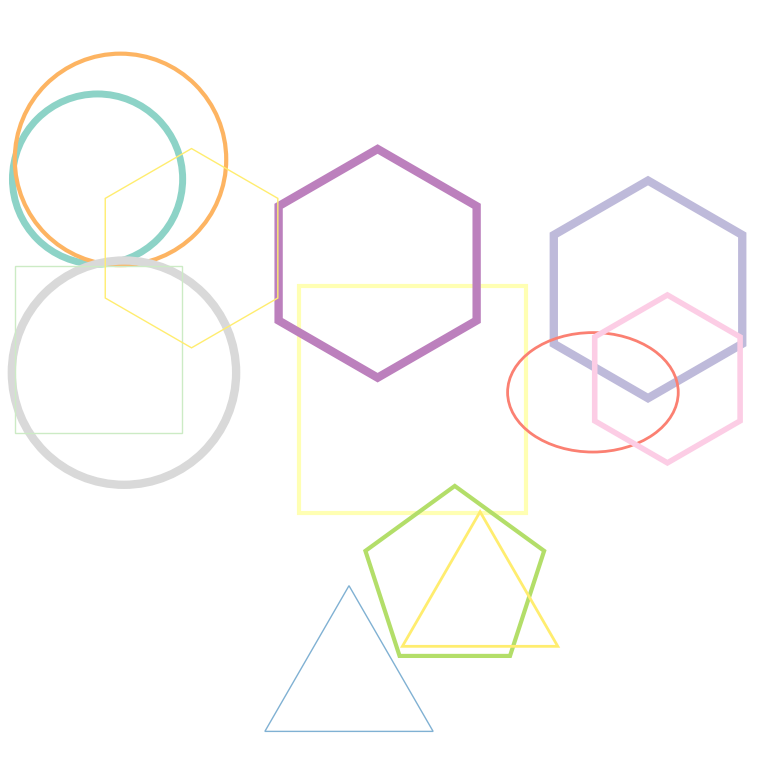[{"shape": "circle", "thickness": 2.5, "radius": 0.55, "center": [0.127, 0.767]}, {"shape": "square", "thickness": 1.5, "radius": 0.74, "center": [0.536, 0.481]}, {"shape": "hexagon", "thickness": 3, "radius": 0.71, "center": [0.842, 0.624]}, {"shape": "oval", "thickness": 1, "radius": 0.55, "center": [0.77, 0.491]}, {"shape": "triangle", "thickness": 0.5, "radius": 0.63, "center": [0.453, 0.113]}, {"shape": "circle", "thickness": 1.5, "radius": 0.69, "center": [0.156, 0.793]}, {"shape": "pentagon", "thickness": 1.5, "radius": 0.61, "center": [0.591, 0.247]}, {"shape": "hexagon", "thickness": 2, "radius": 0.55, "center": [0.867, 0.508]}, {"shape": "circle", "thickness": 3, "radius": 0.73, "center": [0.161, 0.516]}, {"shape": "hexagon", "thickness": 3, "radius": 0.74, "center": [0.49, 0.658]}, {"shape": "square", "thickness": 0.5, "radius": 0.54, "center": [0.128, 0.546]}, {"shape": "hexagon", "thickness": 0.5, "radius": 0.65, "center": [0.249, 0.678]}, {"shape": "triangle", "thickness": 1, "radius": 0.58, "center": [0.623, 0.219]}]